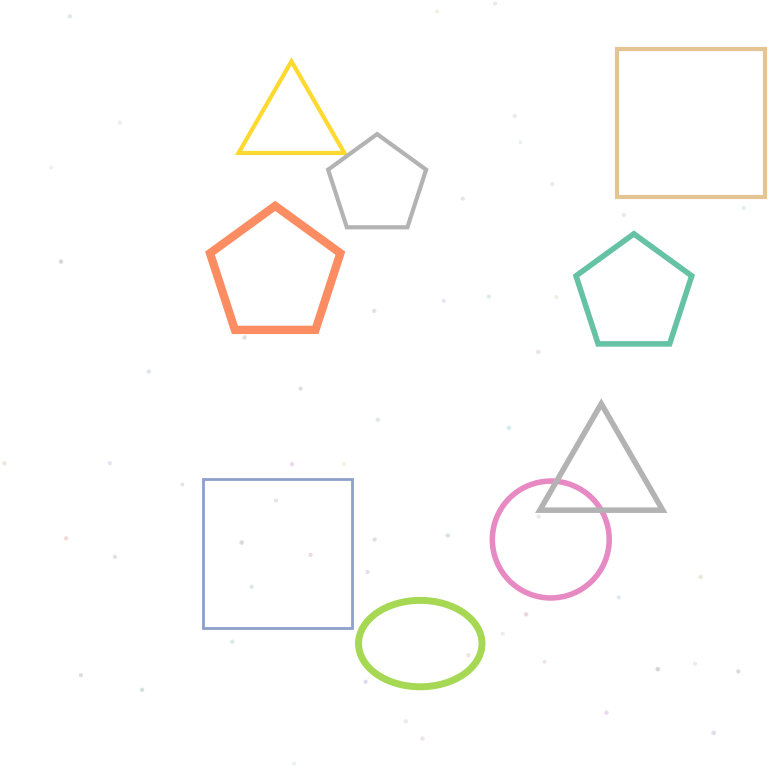[{"shape": "pentagon", "thickness": 2, "radius": 0.4, "center": [0.823, 0.617]}, {"shape": "pentagon", "thickness": 3, "radius": 0.45, "center": [0.357, 0.644]}, {"shape": "square", "thickness": 1, "radius": 0.48, "center": [0.36, 0.281]}, {"shape": "circle", "thickness": 2, "radius": 0.38, "center": [0.715, 0.299]}, {"shape": "oval", "thickness": 2.5, "radius": 0.4, "center": [0.546, 0.164]}, {"shape": "triangle", "thickness": 1.5, "radius": 0.4, "center": [0.379, 0.841]}, {"shape": "square", "thickness": 1.5, "radius": 0.48, "center": [0.898, 0.84]}, {"shape": "triangle", "thickness": 2, "radius": 0.46, "center": [0.781, 0.384]}, {"shape": "pentagon", "thickness": 1.5, "radius": 0.33, "center": [0.49, 0.759]}]